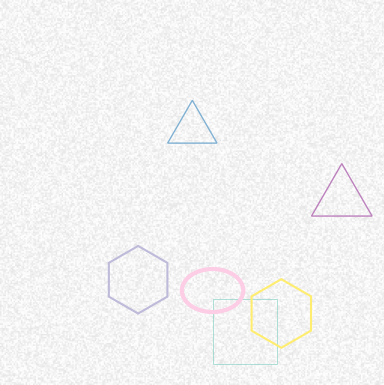[{"shape": "square", "thickness": 0.5, "radius": 0.42, "center": [0.637, 0.138]}, {"shape": "hexagon", "thickness": 1.5, "radius": 0.44, "center": [0.359, 0.273]}, {"shape": "triangle", "thickness": 1, "radius": 0.37, "center": [0.5, 0.665]}, {"shape": "oval", "thickness": 3, "radius": 0.4, "center": [0.552, 0.245]}, {"shape": "triangle", "thickness": 1, "radius": 0.45, "center": [0.888, 0.484]}, {"shape": "hexagon", "thickness": 1.5, "radius": 0.45, "center": [0.731, 0.186]}]